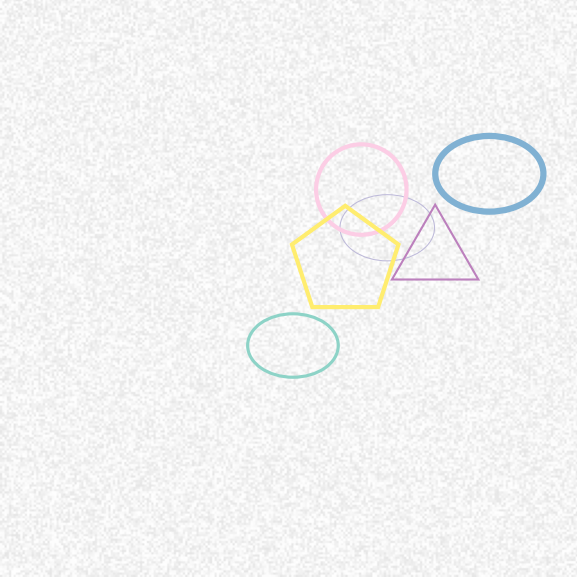[{"shape": "oval", "thickness": 1.5, "radius": 0.39, "center": [0.507, 0.401]}, {"shape": "oval", "thickness": 0.5, "radius": 0.41, "center": [0.671, 0.605]}, {"shape": "oval", "thickness": 3, "radius": 0.47, "center": [0.847, 0.698]}, {"shape": "circle", "thickness": 2, "radius": 0.39, "center": [0.626, 0.671]}, {"shape": "triangle", "thickness": 1, "radius": 0.43, "center": [0.754, 0.558]}, {"shape": "pentagon", "thickness": 2, "radius": 0.48, "center": [0.598, 0.546]}]